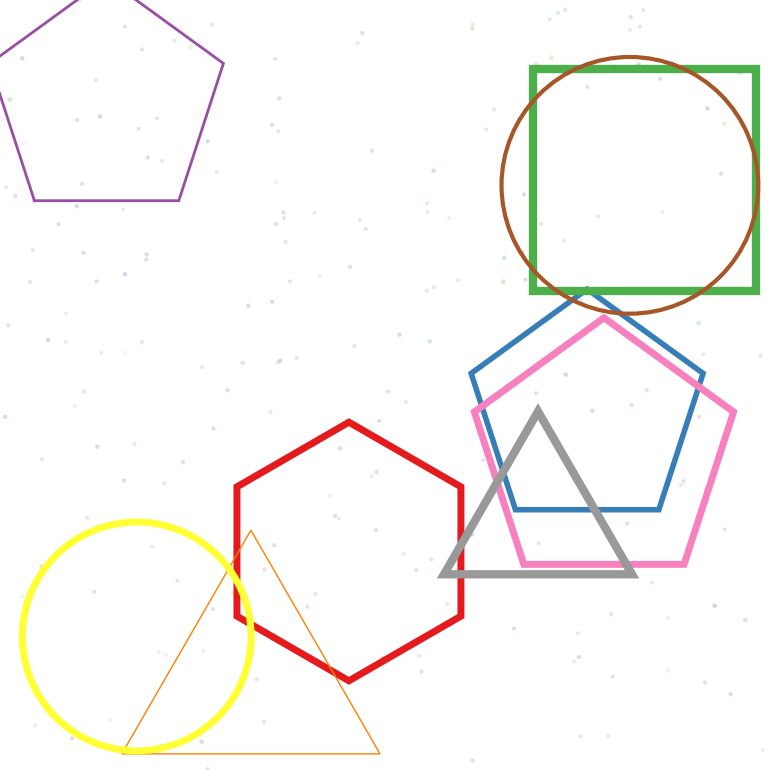[{"shape": "hexagon", "thickness": 2.5, "radius": 0.84, "center": [0.453, 0.284]}, {"shape": "pentagon", "thickness": 2, "radius": 0.79, "center": [0.763, 0.466]}, {"shape": "square", "thickness": 3, "radius": 0.72, "center": [0.837, 0.766]}, {"shape": "pentagon", "thickness": 1, "radius": 0.8, "center": [0.138, 0.868]}, {"shape": "triangle", "thickness": 0.5, "radius": 0.97, "center": [0.326, 0.118]}, {"shape": "circle", "thickness": 2.5, "radius": 0.74, "center": [0.178, 0.173]}, {"shape": "circle", "thickness": 1.5, "radius": 0.83, "center": [0.818, 0.759]}, {"shape": "pentagon", "thickness": 2.5, "radius": 0.89, "center": [0.784, 0.41]}, {"shape": "triangle", "thickness": 3, "radius": 0.7, "center": [0.699, 0.325]}]